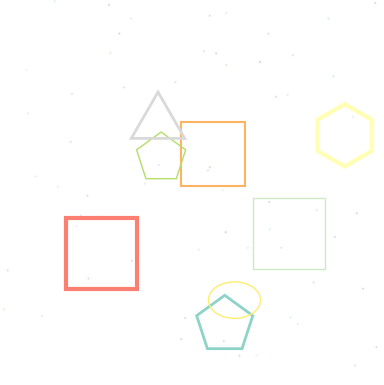[{"shape": "pentagon", "thickness": 2, "radius": 0.38, "center": [0.584, 0.156]}, {"shape": "hexagon", "thickness": 3, "radius": 0.41, "center": [0.895, 0.648]}, {"shape": "square", "thickness": 3, "radius": 0.46, "center": [0.264, 0.341]}, {"shape": "square", "thickness": 1.5, "radius": 0.41, "center": [0.552, 0.6]}, {"shape": "pentagon", "thickness": 1, "radius": 0.34, "center": [0.419, 0.59]}, {"shape": "triangle", "thickness": 2, "radius": 0.4, "center": [0.41, 0.681]}, {"shape": "square", "thickness": 1, "radius": 0.46, "center": [0.751, 0.394]}, {"shape": "oval", "thickness": 1, "radius": 0.34, "center": [0.609, 0.221]}]